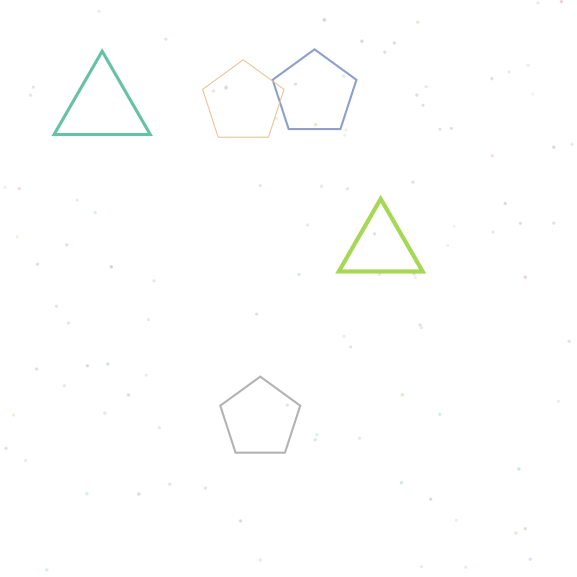[{"shape": "triangle", "thickness": 1.5, "radius": 0.48, "center": [0.177, 0.814]}, {"shape": "pentagon", "thickness": 1, "radius": 0.38, "center": [0.545, 0.837]}, {"shape": "triangle", "thickness": 2, "radius": 0.42, "center": [0.659, 0.571]}, {"shape": "pentagon", "thickness": 0.5, "radius": 0.37, "center": [0.421, 0.821]}, {"shape": "pentagon", "thickness": 1, "radius": 0.36, "center": [0.451, 0.274]}]